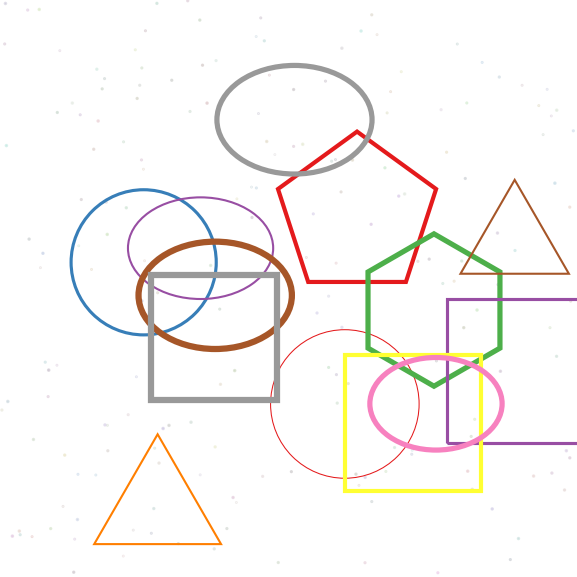[{"shape": "circle", "thickness": 0.5, "radius": 0.64, "center": [0.597, 0.3]}, {"shape": "pentagon", "thickness": 2, "radius": 0.72, "center": [0.618, 0.627]}, {"shape": "circle", "thickness": 1.5, "radius": 0.63, "center": [0.249, 0.545]}, {"shape": "hexagon", "thickness": 2.5, "radius": 0.66, "center": [0.751, 0.462]}, {"shape": "oval", "thickness": 1, "radius": 0.63, "center": [0.347, 0.569]}, {"shape": "square", "thickness": 1.5, "radius": 0.63, "center": [0.898, 0.356]}, {"shape": "triangle", "thickness": 1, "radius": 0.63, "center": [0.273, 0.12]}, {"shape": "square", "thickness": 2, "radius": 0.59, "center": [0.715, 0.267]}, {"shape": "triangle", "thickness": 1, "radius": 0.54, "center": [0.891, 0.579]}, {"shape": "oval", "thickness": 3, "radius": 0.66, "center": [0.373, 0.488]}, {"shape": "oval", "thickness": 2.5, "radius": 0.57, "center": [0.755, 0.3]}, {"shape": "oval", "thickness": 2.5, "radius": 0.67, "center": [0.51, 0.792]}, {"shape": "square", "thickness": 3, "radius": 0.54, "center": [0.37, 0.415]}]